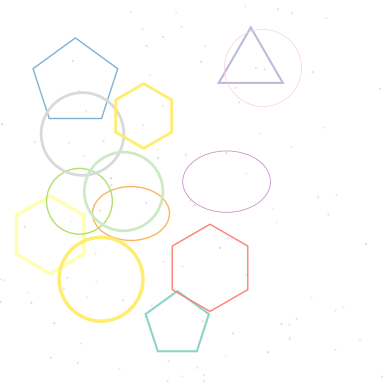[{"shape": "pentagon", "thickness": 1.5, "radius": 0.43, "center": [0.46, 0.158]}, {"shape": "hexagon", "thickness": 2.5, "radius": 0.51, "center": [0.13, 0.39]}, {"shape": "triangle", "thickness": 1.5, "radius": 0.48, "center": [0.651, 0.833]}, {"shape": "hexagon", "thickness": 1, "radius": 0.57, "center": [0.545, 0.304]}, {"shape": "pentagon", "thickness": 1, "radius": 0.58, "center": [0.196, 0.786]}, {"shape": "oval", "thickness": 1, "radius": 0.5, "center": [0.34, 0.445]}, {"shape": "circle", "thickness": 1, "radius": 0.43, "center": [0.206, 0.477]}, {"shape": "circle", "thickness": 0.5, "radius": 0.5, "center": [0.683, 0.823]}, {"shape": "circle", "thickness": 2, "radius": 0.54, "center": [0.214, 0.652]}, {"shape": "oval", "thickness": 0.5, "radius": 0.57, "center": [0.589, 0.528]}, {"shape": "circle", "thickness": 2, "radius": 0.51, "center": [0.321, 0.503]}, {"shape": "hexagon", "thickness": 2, "radius": 0.42, "center": [0.373, 0.699]}, {"shape": "circle", "thickness": 2.5, "radius": 0.54, "center": [0.262, 0.275]}]